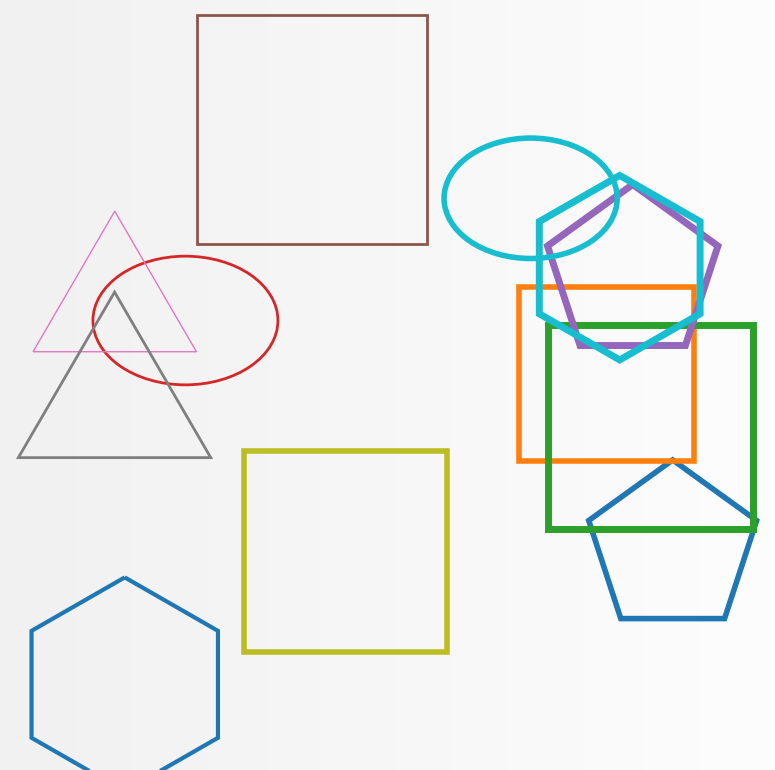[{"shape": "pentagon", "thickness": 2, "radius": 0.57, "center": [0.868, 0.289]}, {"shape": "hexagon", "thickness": 1.5, "radius": 0.69, "center": [0.161, 0.111]}, {"shape": "square", "thickness": 2, "radius": 0.57, "center": [0.782, 0.514]}, {"shape": "square", "thickness": 2.5, "radius": 0.66, "center": [0.84, 0.445]}, {"shape": "oval", "thickness": 1, "radius": 0.6, "center": [0.239, 0.584]}, {"shape": "pentagon", "thickness": 2.5, "radius": 0.58, "center": [0.816, 0.645]}, {"shape": "square", "thickness": 1, "radius": 0.74, "center": [0.403, 0.832]}, {"shape": "triangle", "thickness": 0.5, "radius": 0.61, "center": [0.148, 0.604]}, {"shape": "triangle", "thickness": 1, "radius": 0.72, "center": [0.148, 0.477]}, {"shape": "square", "thickness": 2, "radius": 0.65, "center": [0.446, 0.284]}, {"shape": "hexagon", "thickness": 2.5, "radius": 0.6, "center": [0.8, 0.652]}, {"shape": "oval", "thickness": 2, "radius": 0.56, "center": [0.685, 0.743]}]